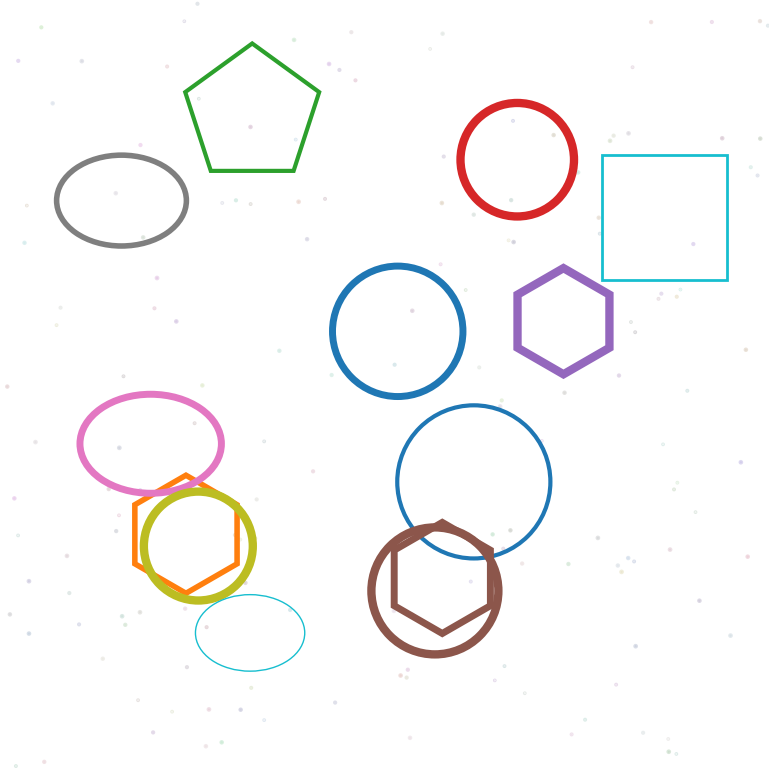[{"shape": "circle", "thickness": 1.5, "radius": 0.5, "center": [0.615, 0.374]}, {"shape": "circle", "thickness": 2.5, "radius": 0.42, "center": [0.517, 0.57]}, {"shape": "hexagon", "thickness": 2, "radius": 0.38, "center": [0.242, 0.306]}, {"shape": "pentagon", "thickness": 1.5, "radius": 0.46, "center": [0.328, 0.852]}, {"shape": "circle", "thickness": 3, "radius": 0.37, "center": [0.672, 0.793]}, {"shape": "hexagon", "thickness": 3, "radius": 0.34, "center": [0.732, 0.583]}, {"shape": "circle", "thickness": 3, "radius": 0.41, "center": [0.565, 0.233]}, {"shape": "hexagon", "thickness": 2.5, "radius": 0.36, "center": [0.574, 0.249]}, {"shape": "oval", "thickness": 2.5, "radius": 0.46, "center": [0.196, 0.424]}, {"shape": "oval", "thickness": 2, "radius": 0.42, "center": [0.158, 0.74]}, {"shape": "circle", "thickness": 3, "radius": 0.35, "center": [0.258, 0.291]}, {"shape": "oval", "thickness": 0.5, "radius": 0.35, "center": [0.325, 0.178]}, {"shape": "square", "thickness": 1, "radius": 0.41, "center": [0.863, 0.718]}]